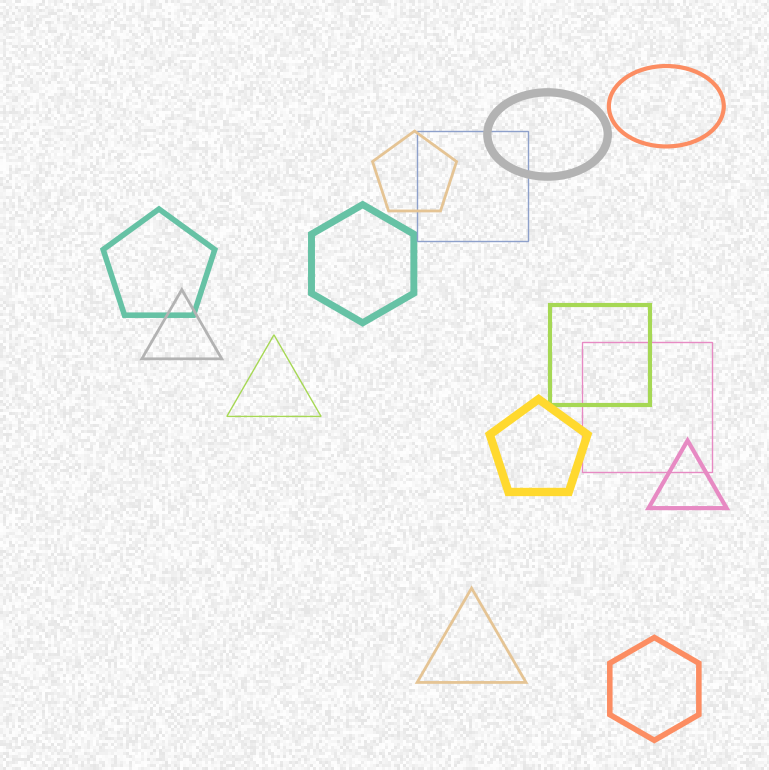[{"shape": "pentagon", "thickness": 2, "radius": 0.38, "center": [0.206, 0.652]}, {"shape": "hexagon", "thickness": 2.5, "radius": 0.38, "center": [0.471, 0.658]}, {"shape": "hexagon", "thickness": 2, "radius": 0.33, "center": [0.85, 0.105]}, {"shape": "oval", "thickness": 1.5, "radius": 0.37, "center": [0.865, 0.862]}, {"shape": "square", "thickness": 0.5, "radius": 0.36, "center": [0.614, 0.758]}, {"shape": "square", "thickness": 0.5, "radius": 0.42, "center": [0.84, 0.472]}, {"shape": "triangle", "thickness": 1.5, "radius": 0.29, "center": [0.893, 0.369]}, {"shape": "triangle", "thickness": 0.5, "radius": 0.35, "center": [0.356, 0.495]}, {"shape": "square", "thickness": 1.5, "radius": 0.32, "center": [0.779, 0.538]}, {"shape": "pentagon", "thickness": 3, "radius": 0.33, "center": [0.699, 0.415]}, {"shape": "triangle", "thickness": 1, "radius": 0.41, "center": [0.612, 0.155]}, {"shape": "pentagon", "thickness": 1, "radius": 0.29, "center": [0.538, 0.772]}, {"shape": "triangle", "thickness": 1, "radius": 0.3, "center": [0.236, 0.564]}, {"shape": "oval", "thickness": 3, "radius": 0.39, "center": [0.711, 0.825]}]